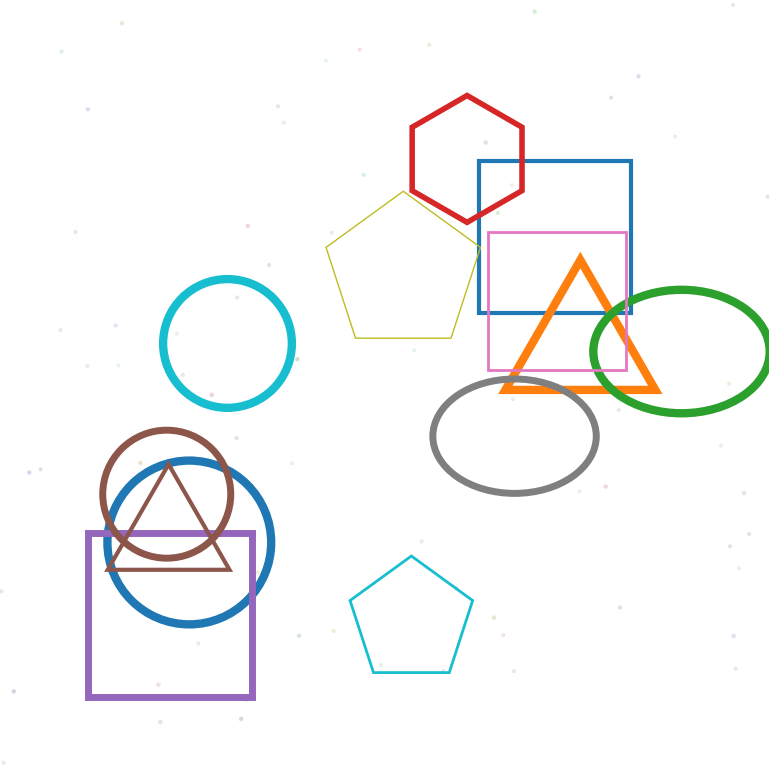[{"shape": "square", "thickness": 1.5, "radius": 0.49, "center": [0.721, 0.693]}, {"shape": "circle", "thickness": 3, "radius": 0.53, "center": [0.246, 0.295]}, {"shape": "triangle", "thickness": 3, "radius": 0.56, "center": [0.754, 0.55]}, {"shape": "oval", "thickness": 3, "radius": 0.57, "center": [0.885, 0.543]}, {"shape": "hexagon", "thickness": 2, "radius": 0.41, "center": [0.607, 0.794]}, {"shape": "square", "thickness": 2.5, "radius": 0.53, "center": [0.221, 0.202]}, {"shape": "triangle", "thickness": 1.5, "radius": 0.46, "center": [0.219, 0.306]}, {"shape": "circle", "thickness": 2.5, "radius": 0.42, "center": [0.217, 0.358]}, {"shape": "square", "thickness": 1, "radius": 0.45, "center": [0.723, 0.61]}, {"shape": "oval", "thickness": 2.5, "radius": 0.53, "center": [0.668, 0.434]}, {"shape": "pentagon", "thickness": 0.5, "radius": 0.53, "center": [0.524, 0.646]}, {"shape": "pentagon", "thickness": 1, "radius": 0.42, "center": [0.534, 0.194]}, {"shape": "circle", "thickness": 3, "radius": 0.42, "center": [0.295, 0.554]}]